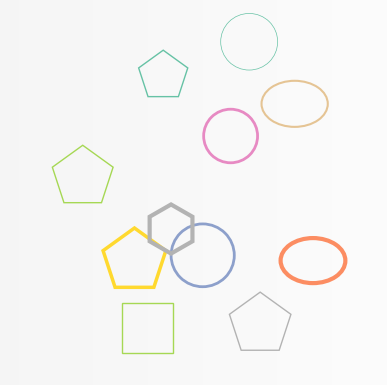[{"shape": "pentagon", "thickness": 1, "radius": 0.33, "center": [0.421, 0.803]}, {"shape": "circle", "thickness": 0.5, "radius": 0.37, "center": [0.643, 0.892]}, {"shape": "oval", "thickness": 3, "radius": 0.42, "center": [0.808, 0.323]}, {"shape": "circle", "thickness": 2, "radius": 0.41, "center": [0.523, 0.337]}, {"shape": "circle", "thickness": 2, "radius": 0.35, "center": [0.595, 0.647]}, {"shape": "pentagon", "thickness": 1, "radius": 0.41, "center": [0.213, 0.54]}, {"shape": "square", "thickness": 1, "radius": 0.33, "center": [0.38, 0.148]}, {"shape": "pentagon", "thickness": 2.5, "radius": 0.43, "center": [0.347, 0.323]}, {"shape": "oval", "thickness": 1.5, "radius": 0.43, "center": [0.76, 0.73]}, {"shape": "pentagon", "thickness": 1, "radius": 0.42, "center": [0.671, 0.158]}, {"shape": "hexagon", "thickness": 3, "radius": 0.32, "center": [0.441, 0.405]}]